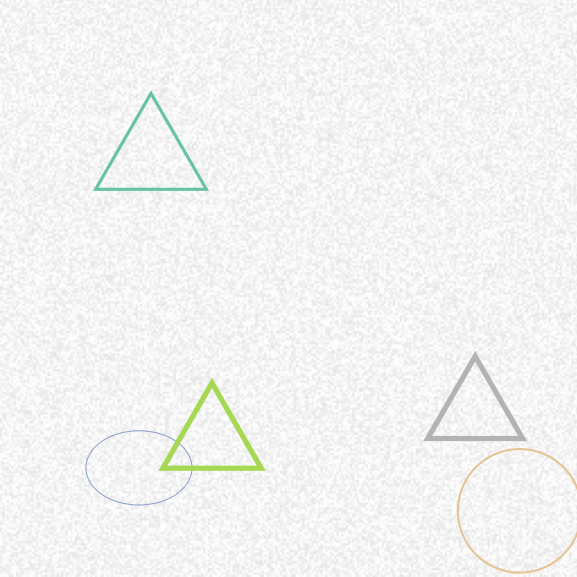[{"shape": "triangle", "thickness": 1.5, "radius": 0.55, "center": [0.261, 0.727]}, {"shape": "oval", "thickness": 0.5, "radius": 0.46, "center": [0.241, 0.189]}, {"shape": "triangle", "thickness": 2.5, "radius": 0.49, "center": [0.367, 0.238]}, {"shape": "circle", "thickness": 1, "radius": 0.54, "center": [0.9, 0.115]}, {"shape": "triangle", "thickness": 2.5, "radius": 0.47, "center": [0.823, 0.287]}]